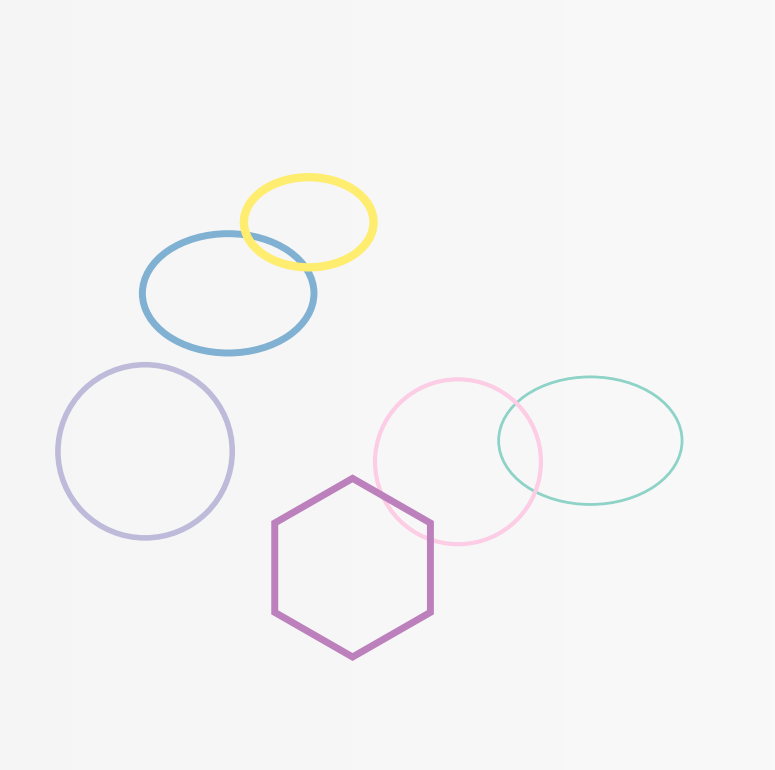[{"shape": "oval", "thickness": 1, "radius": 0.59, "center": [0.762, 0.428]}, {"shape": "circle", "thickness": 2, "radius": 0.56, "center": [0.187, 0.414]}, {"shape": "oval", "thickness": 2.5, "radius": 0.55, "center": [0.294, 0.619]}, {"shape": "circle", "thickness": 1.5, "radius": 0.54, "center": [0.591, 0.4]}, {"shape": "hexagon", "thickness": 2.5, "radius": 0.58, "center": [0.455, 0.263]}, {"shape": "oval", "thickness": 3, "radius": 0.42, "center": [0.398, 0.711]}]